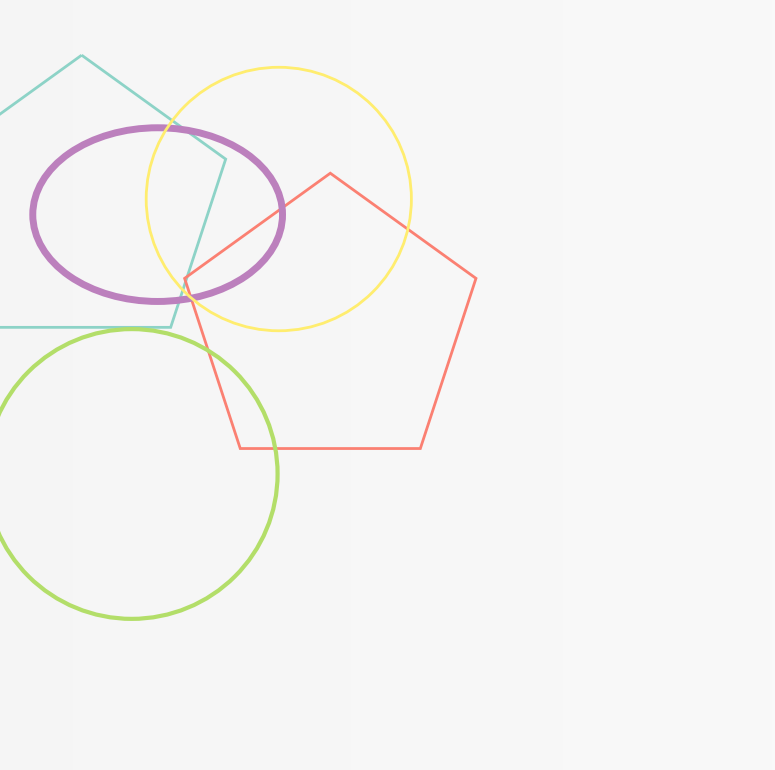[{"shape": "pentagon", "thickness": 1, "radius": 0.98, "center": [0.105, 0.733]}, {"shape": "pentagon", "thickness": 1, "radius": 0.99, "center": [0.426, 0.577]}, {"shape": "circle", "thickness": 1.5, "radius": 0.94, "center": [0.17, 0.384]}, {"shape": "oval", "thickness": 2.5, "radius": 0.81, "center": [0.203, 0.721]}, {"shape": "circle", "thickness": 1, "radius": 0.86, "center": [0.36, 0.742]}]